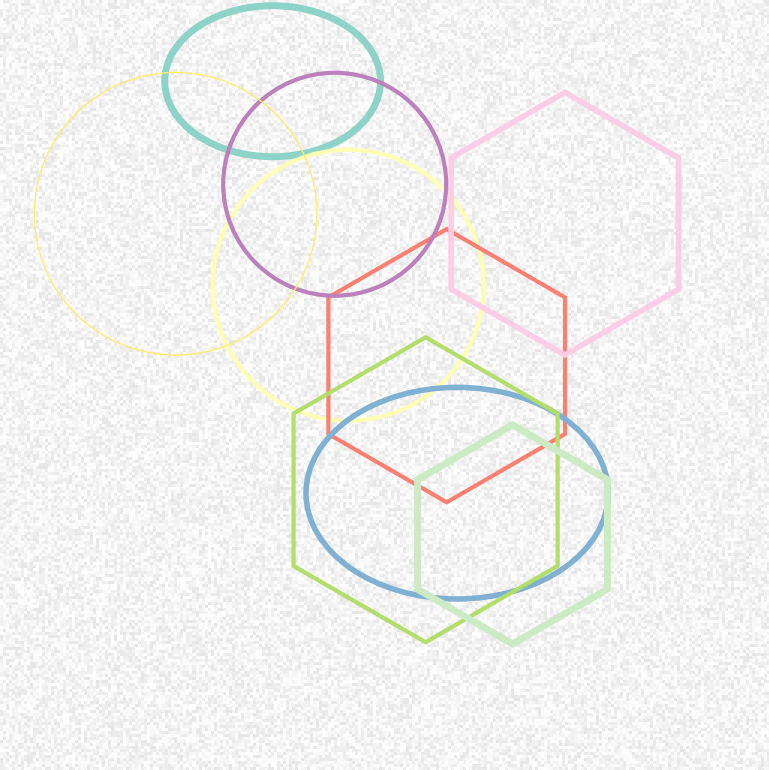[{"shape": "oval", "thickness": 2.5, "radius": 0.7, "center": [0.354, 0.895]}, {"shape": "circle", "thickness": 1.5, "radius": 0.88, "center": [0.452, 0.63]}, {"shape": "hexagon", "thickness": 1.5, "radius": 0.89, "center": [0.58, 0.525]}, {"shape": "oval", "thickness": 2, "radius": 0.98, "center": [0.594, 0.36]}, {"shape": "hexagon", "thickness": 1.5, "radius": 0.99, "center": [0.553, 0.364]}, {"shape": "hexagon", "thickness": 2, "radius": 0.85, "center": [0.734, 0.71]}, {"shape": "circle", "thickness": 1.5, "radius": 0.72, "center": [0.435, 0.761]}, {"shape": "hexagon", "thickness": 2.5, "radius": 0.71, "center": [0.666, 0.306]}, {"shape": "circle", "thickness": 0.5, "radius": 0.92, "center": [0.228, 0.722]}]